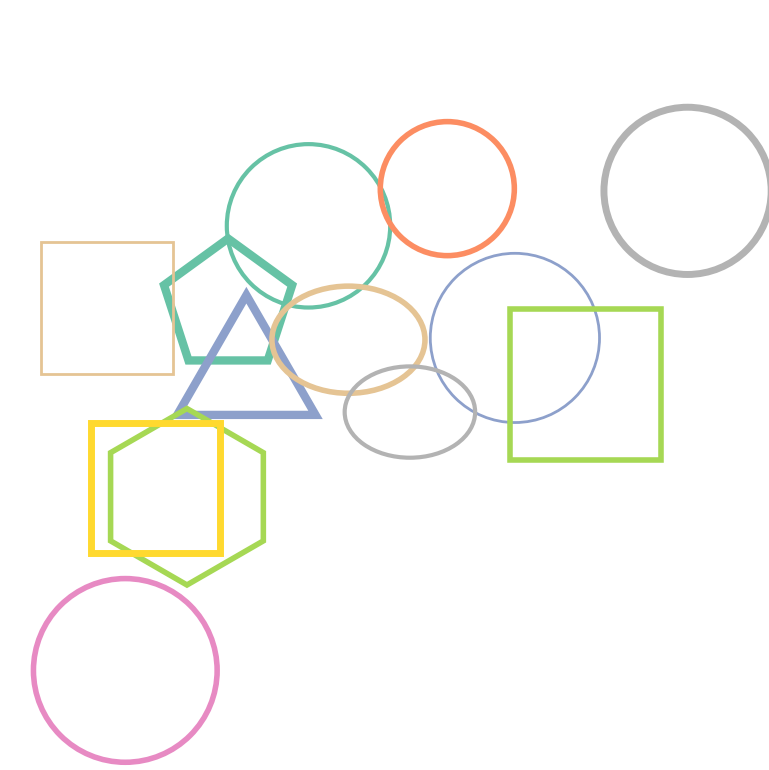[{"shape": "circle", "thickness": 1.5, "radius": 0.53, "center": [0.401, 0.707]}, {"shape": "pentagon", "thickness": 3, "radius": 0.44, "center": [0.296, 0.603]}, {"shape": "circle", "thickness": 2, "radius": 0.44, "center": [0.581, 0.755]}, {"shape": "triangle", "thickness": 3, "radius": 0.52, "center": [0.32, 0.513]}, {"shape": "circle", "thickness": 1, "radius": 0.55, "center": [0.669, 0.561]}, {"shape": "circle", "thickness": 2, "radius": 0.6, "center": [0.163, 0.129]}, {"shape": "hexagon", "thickness": 2, "radius": 0.57, "center": [0.243, 0.355]}, {"shape": "square", "thickness": 2, "radius": 0.49, "center": [0.76, 0.501]}, {"shape": "square", "thickness": 2.5, "radius": 0.42, "center": [0.202, 0.366]}, {"shape": "oval", "thickness": 2, "radius": 0.5, "center": [0.453, 0.559]}, {"shape": "square", "thickness": 1, "radius": 0.43, "center": [0.139, 0.6]}, {"shape": "circle", "thickness": 2.5, "radius": 0.54, "center": [0.893, 0.752]}, {"shape": "oval", "thickness": 1.5, "radius": 0.42, "center": [0.532, 0.465]}]